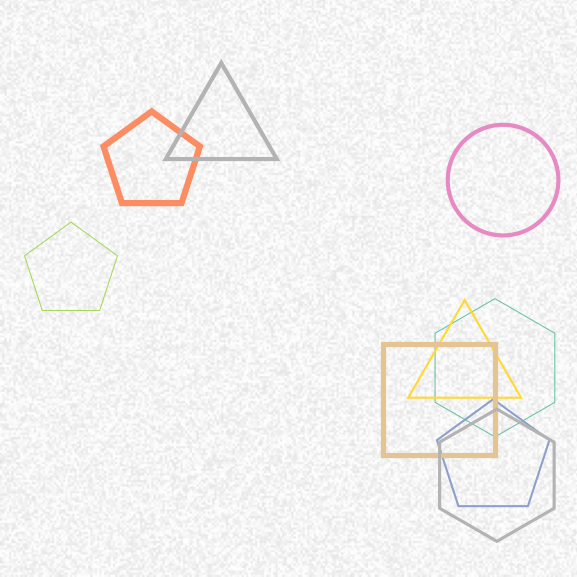[{"shape": "hexagon", "thickness": 0.5, "radius": 0.6, "center": [0.857, 0.362]}, {"shape": "pentagon", "thickness": 3, "radius": 0.44, "center": [0.263, 0.718]}, {"shape": "pentagon", "thickness": 1, "radius": 0.51, "center": [0.854, 0.205]}, {"shape": "circle", "thickness": 2, "radius": 0.48, "center": [0.871, 0.687]}, {"shape": "pentagon", "thickness": 0.5, "radius": 0.42, "center": [0.123, 0.53]}, {"shape": "triangle", "thickness": 1, "radius": 0.56, "center": [0.805, 0.367]}, {"shape": "square", "thickness": 2.5, "radius": 0.48, "center": [0.76, 0.308]}, {"shape": "triangle", "thickness": 2, "radius": 0.55, "center": [0.383, 0.779]}, {"shape": "hexagon", "thickness": 1.5, "radius": 0.57, "center": [0.86, 0.176]}]